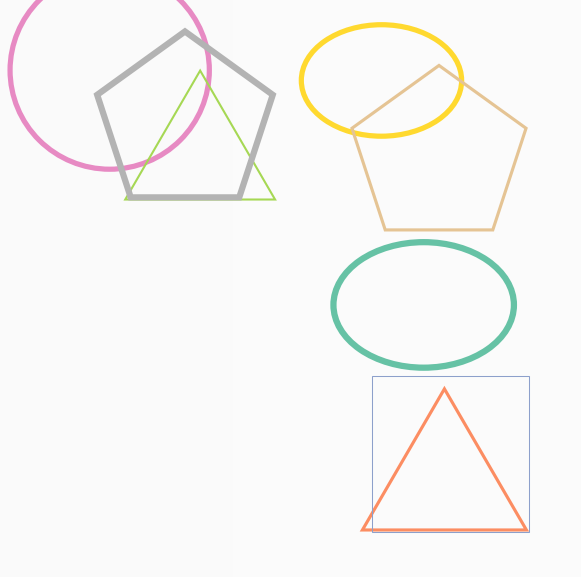[{"shape": "oval", "thickness": 3, "radius": 0.78, "center": [0.729, 0.471]}, {"shape": "triangle", "thickness": 1.5, "radius": 0.81, "center": [0.765, 0.163]}, {"shape": "square", "thickness": 0.5, "radius": 0.67, "center": [0.776, 0.213]}, {"shape": "circle", "thickness": 2.5, "radius": 0.86, "center": [0.189, 0.878]}, {"shape": "triangle", "thickness": 1, "radius": 0.74, "center": [0.344, 0.728]}, {"shape": "oval", "thickness": 2.5, "radius": 0.69, "center": [0.656, 0.86]}, {"shape": "pentagon", "thickness": 1.5, "radius": 0.79, "center": [0.755, 0.728]}, {"shape": "pentagon", "thickness": 3, "radius": 0.79, "center": [0.318, 0.786]}]